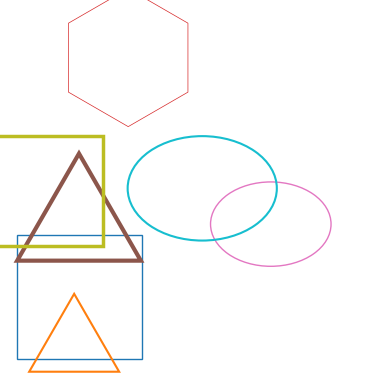[{"shape": "square", "thickness": 1, "radius": 0.81, "center": [0.207, 0.229]}, {"shape": "triangle", "thickness": 1.5, "radius": 0.67, "center": [0.193, 0.102]}, {"shape": "hexagon", "thickness": 0.5, "radius": 0.9, "center": [0.333, 0.85]}, {"shape": "triangle", "thickness": 3, "radius": 0.93, "center": [0.205, 0.416]}, {"shape": "oval", "thickness": 1, "radius": 0.78, "center": [0.703, 0.418]}, {"shape": "square", "thickness": 2.5, "radius": 0.72, "center": [0.124, 0.504]}, {"shape": "oval", "thickness": 1.5, "radius": 0.97, "center": [0.525, 0.511]}]